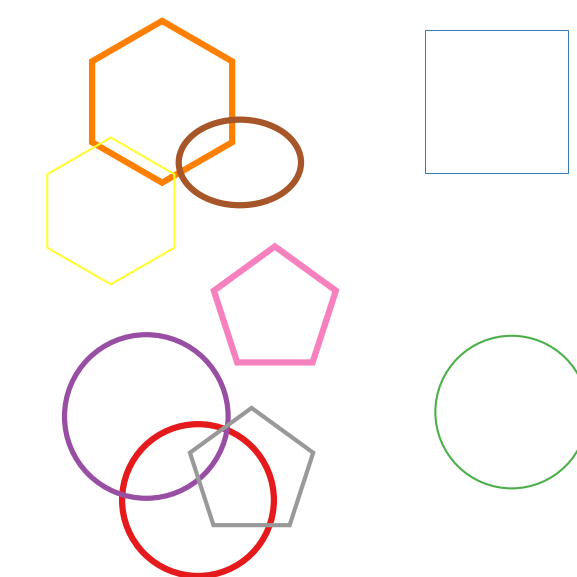[{"shape": "circle", "thickness": 3, "radius": 0.66, "center": [0.343, 0.133]}, {"shape": "square", "thickness": 0.5, "radius": 0.62, "center": [0.859, 0.823]}, {"shape": "circle", "thickness": 1, "radius": 0.66, "center": [0.886, 0.286]}, {"shape": "circle", "thickness": 2.5, "radius": 0.71, "center": [0.253, 0.278]}, {"shape": "hexagon", "thickness": 3, "radius": 0.7, "center": [0.281, 0.823]}, {"shape": "hexagon", "thickness": 1, "radius": 0.64, "center": [0.192, 0.634]}, {"shape": "oval", "thickness": 3, "radius": 0.53, "center": [0.415, 0.718]}, {"shape": "pentagon", "thickness": 3, "radius": 0.56, "center": [0.476, 0.461]}, {"shape": "pentagon", "thickness": 2, "radius": 0.56, "center": [0.436, 0.181]}]